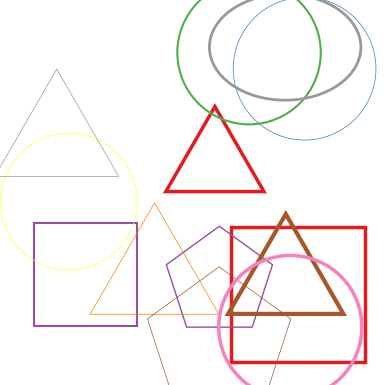[{"shape": "square", "thickness": 2.5, "radius": 0.87, "center": [0.775, 0.235]}, {"shape": "triangle", "thickness": 2.5, "radius": 0.74, "center": [0.558, 0.576]}, {"shape": "circle", "thickness": 0.5, "radius": 0.93, "center": [0.791, 0.822]}, {"shape": "circle", "thickness": 1.5, "radius": 0.93, "center": [0.647, 0.863]}, {"shape": "pentagon", "thickness": 1, "radius": 0.72, "center": [0.57, 0.268]}, {"shape": "square", "thickness": 1.5, "radius": 0.67, "center": [0.223, 0.287]}, {"shape": "triangle", "thickness": 0.5, "radius": 0.97, "center": [0.401, 0.28]}, {"shape": "circle", "thickness": 0.5, "radius": 0.89, "center": [0.179, 0.476]}, {"shape": "triangle", "thickness": 3, "radius": 0.86, "center": [0.742, 0.271]}, {"shape": "pentagon", "thickness": 0.5, "radius": 0.98, "center": [0.569, 0.111]}, {"shape": "circle", "thickness": 2.5, "radius": 0.93, "center": [0.754, 0.151]}, {"shape": "oval", "thickness": 2, "radius": 0.98, "center": [0.741, 0.877]}, {"shape": "triangle", "thickness": 0.5, "radius": 0.93, "center": [0.147, 0.635]}]